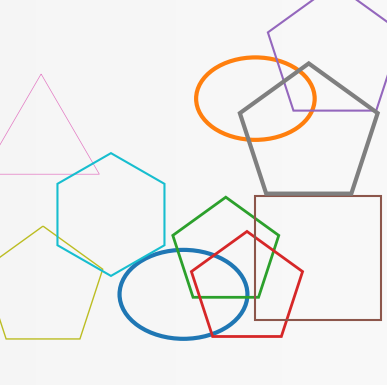[{"shape": "oval", "thickness": 3, "radius": 0.83, "center": [0.474, 0.235]}, {"shape": "oval", "thickness": 3, "radius": 0.76, "center": [0.659, 0.744]}, {"shape": "pentagon", "thickness": 2, "radius": 0.72, "center": [0.583, 0.344]}, {"shape": "pentagon", "thickness": 2, "radius": 0.75, "center": [0.637, 0.248]}, {"shape": "pentagon", "thickness": 1.5, "radius": 0.91, "center": [0.864, 0.86]}, {"shape": "square", "thickness": 1.5, "radius": 0.81, "center": [0.821, 0.33]}, {"shape": "triangle", "thickness": 0.5, "radius": 0.87, "center": [0.106, 0.634]}, {"shape": "pentagon", "thickness": 3, "radius": 0.93, "center": [0.797, 0.648]}, {"shape": "pentagon", "thickness": 1, "radius": 0.81, "center": [0.111, 0.251]}, {"shape": "hexagon", "thickness": 1.5, "radius": 0.8, "center": [0.286, 0.443]}]